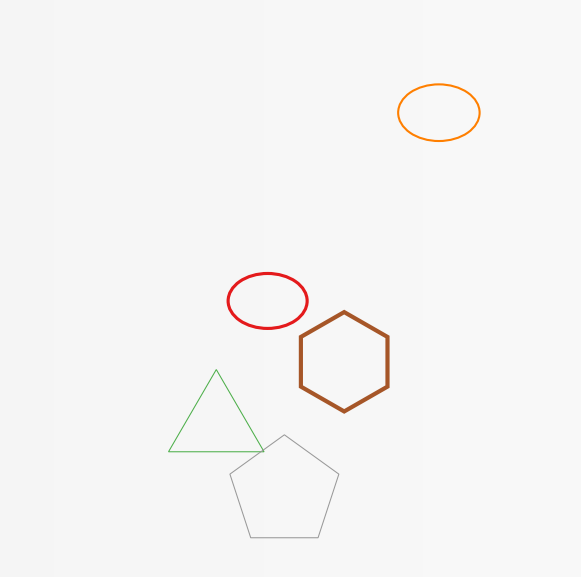[{"shape": "oval", "thickness": 1.5, "radius": 0.34, "center": [0.46, 0.478]}, {"shape": "triangle", "thickness": 0.5, "radius": 0.47, "center": [0.372, 0.264]}, {"shape": "oval", "thickness": 1, "radius": 0.35, "center": [0.755, 0.804]}, {"shape": "hexagon", "thickness": 2, "radius": 0.43, "center": [0.592, 0.373]}, {"shape": "pentagon", "thickness": 0.5, "radius": 0.49, "center": [0.489, 0.148]}]